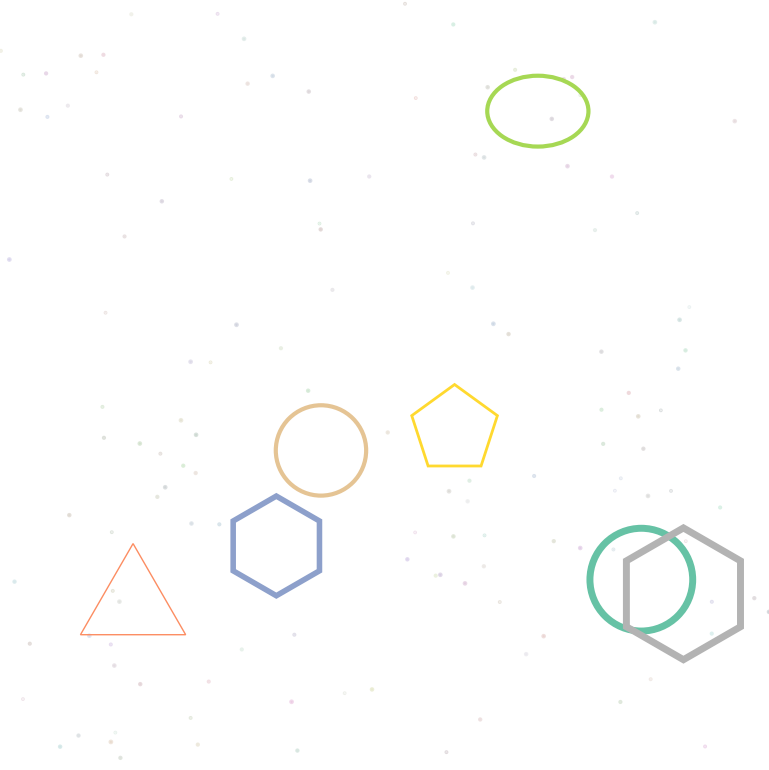[{"shape": "circle", "thickness": 2.5, "radius": 0.33, "center": [0.833, 0.247]}, {"shape": "triangle", "thickness": 0.5, "radius": 0.39, "center": [0.173, 0.215]}, {"shape": "hexagon", "thickness": 2, "radius": 0.32, "center": [0.359, 0.291]}, {"shape": "oval", "thickness": 1.5, "radius": 0.33, "center": [0.699, 0.856]}, {"shape": "pentagon", "thickness": 1, "radius": 0.29, "center": [0.59, 0.442]}, {"shape": "circle", "thickness": 1.5, "radius": 0.29, "center": [0.417, 0.415]}, {"shape": "hexagon", "thickness": 2.5, "radius": 0.43, "center": [0.888, 0.229]}]